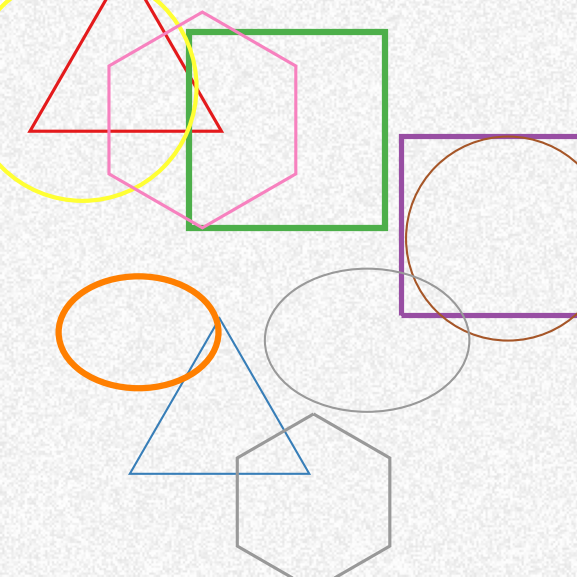[{"shape": "triangle", "thickness": 1.5, "radius": 0.96, "center": [0.218, 0.868]}, {"shape": "triangle", "thickness": 1, "radius": 0.9, "center": [0.38, 0.268]}, {"shape": "square", "thickness": 3, "radius": 0.85, "center": [0.498, 0.774]}, {"shape": "square", "thickness": 2.5, "radius": 0.77, "center": [0.849, 0.608]}, {"shape": "oval", "thickness": 3, "radius": 0.69, "center": [0.24, 0.424]}, {"shape": "circle", "thickness": 2, "radius": 0.99, "center": [0.143, 0.849]}, {"shape": "circle", "thickness": 1, "radius": 0.88, "center": [0.88, 0.586]}, {"shape": "hexagon", "thickness": 1.5, "radius": 0.93, "center": [0.35, 0.791]}, {"shape": "oval", "thickness": 1, "radius": 0.89, "center": [0.636, 0.41]}, {"shape": "hexagon", "thickness": 1.5, "radius": 0.76, "center": [0.543, 0.13]}]